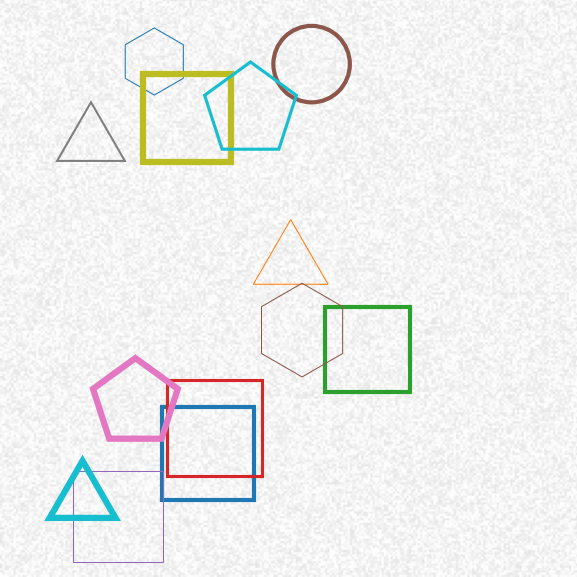[{"shape": "hexagon", "thickness": 0.5, "radius": 0.29, "center": [0.267, 0.893]}, {"shape": "square", "thickness": 2, "radius": 0.4, "center": [0.36, 0.213]}, {"shape": "triangle", "thickness": 0.5, "radius": 0.37, "center": [0.503, 0.544]}, {"shape": "square", "thickness": 2, "radius": 0.37, "center": [0.636, 0.393]}, {"shape": "square", "thickness": 1.5, "radius": 0.41, "center": [0.372, 0.258]}, {"shape": "square", "thickness": 0.5, "radius": 0.39, "center": [0.204, 0.105]}, {"shape": "circle", "thickness": 2, "radius": 0.33, "center": [0.54, 0.888]}, {"shape": "hexagon", "thickness": 0.5, "radius": 0.41, "center": [0.523, 0.428]}, {"shape": "pentagon", "thickness": 3, "radius": 0.39, "center": [0.234, 0.302]}, {"shape": "triangle", "thickness": 1, "radius": 0.34, "center": [0.158, 0.754]}, {"shape": "square", "thickness": 3, "radius": 0.38, "center": [0.323, 0.795]}, {"shape": "triangle", "thickness": 3, "radius": 0.33, "center": [0.143, 0.135]}, {"shape": "pentagon", "thickness": 1.5, "radius": 0.42, "center": [0.434, 0.808]}]